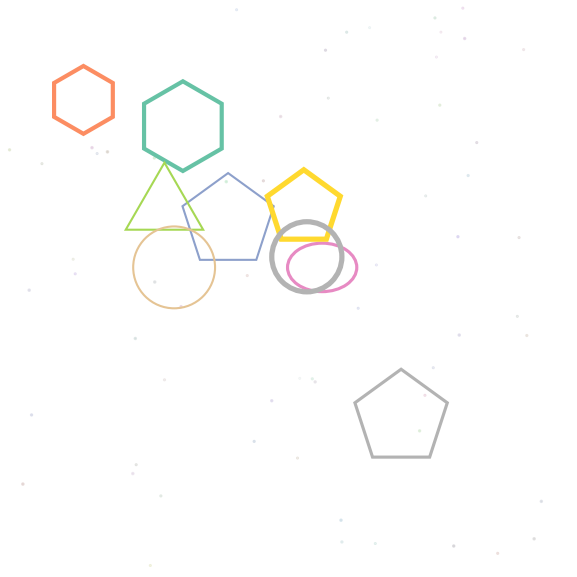[{"shape": "hexagon", "thickness": 2, "radius": 0.39, "center": [0.317, 0.781]}, {"shape": "hexagon", "thickness": 2, "radius": 0.29, "center": [0.144, 0.826]}, {"shape": "pentagon", "thickness": 1, "radius": 0.42, "center": [0.395, 0.616]}, {"shape": "oval", "thickness": 1.5, "radius": 0.3, "center": [0.558, 0.536]}, {"shape": "triangle", "thickness": 1, "radius": 0.39, "center": [0.285, 0.64]}, {"shape": "pentagon", "thickness": 2.5, "radius": 0.33, "center": [0.526, 0.639]}, {"shape": "circle", "thickness": 1, "radius": 0.35, "center": [0.302, 0.536]}, {"shape": "circle", "thickness": 2.5, "radius": 0.3, "center": [0.531, 0.554]}, {"shape": "pentagon", "thickness": 1.5, "radius": 0.42, "center": [0.695, 0.276]}]